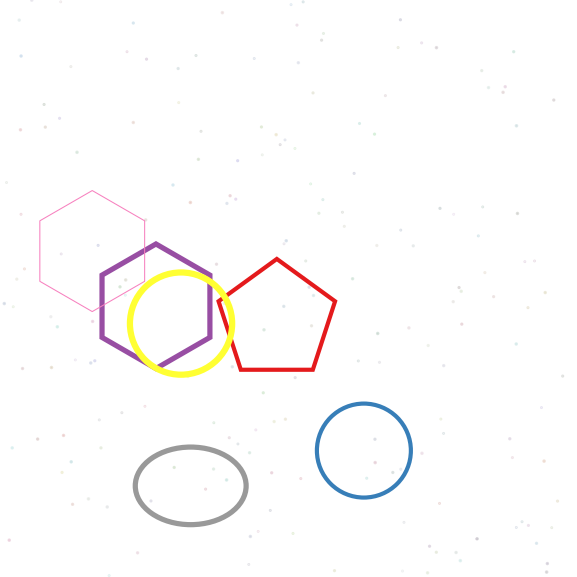[{"shape": "pentagon", "thickness": 2, "radius": 0.53, "center": [0.479, 0.445]}, {"shape": "circle", "thickness": 2, "radius": 0.41, "center": [0.63, 0.219]}, {"shape": "hexagon", "thickness": 2.5, "radius": 0.54, "center": [0.27, 0.469]}, {"shape": "circle", "thickness": 3, "radius": 0.44, "center": [0.313, 0.439]}, {"shape": "hexagon", "thickness": 0.5, "radius": 0.52, "center": [0.16, 0.564]}, {"shape": "oval", "thickness": 2.5, "radius": 0.48, "center": [0.33, 0.158]}]